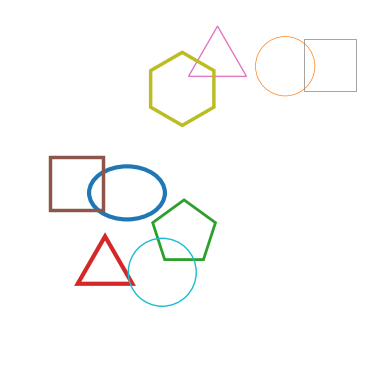[{"shape": "oval", "thickness": 3, "radius": 0.49, "center": [0.33, 0.499]}, {"shape": "circle", "thickness": 0.5, "radius": 0.39, "center": [0.741, 0.828]}, {"shape": "pentagon", "thickness": 2, "radius": 0.43, "center": [0.478, 0.395]}, {"shape": "triangle", "thickness": 3, "radius": 0.41, "center": [0.273, 0.304]}, {"shape": "square", "thickness": 2.5, "radius": 0.34, "center": [0.199, 0.522]}, {"shape": "triangle", "thickness": 1, "radius": 0.43, "center": [0.565, 0.845]}, {"shape": "square", "thickness": 0.5, "radius": 0.34, "center": [0.857, 0.832]}, {"shape": "hexagon", "thickness": 2.5, "radius": 0.47, "center": [0.473, 0.769]}, {"shape": "circle", "thickness": 1, "radius": 0.44, "center": [0.421, 0.293]}]